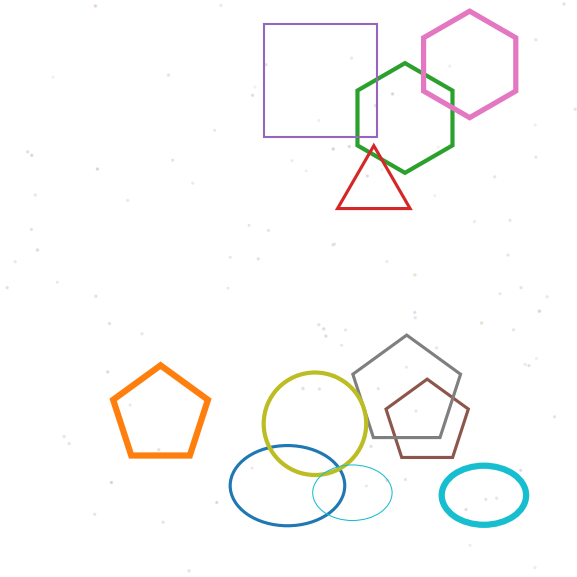[{"shape": "oval", "thickness": 1.5, "radius": 0.5, "center": [0.498, 0.158]}, {"shape": "pentagon", "thickness": 3, "radius": 0.43, "center": [0.278, 0.28]}, {"shape": "hexagon", "thickness": 2, "radius": 0.47, "center": [0.701, 0.795]}, {"shape": "triangle", "thickness": 1.5, "radius": 0.36, "center": [0.647, 0.674]}, {"shape": "square", "thickness": 1, "radius": 0.49, "center": [0.555, 0.859]}, {"shape": "pentagon", "thickness": 1.5, "radius": 0.37, "center": [0.74, 0.268]}, {"shape": "hexagon", "thickness": 2.5, "radius": 0.46, "center": [0.813, 0.888]}, {"shape": "pentagon", "thickness": 1.5, "radius": 0.49, "center": [0.704, 0.321]}, {"shape": "circle", "thickness": 2, "radius": 0.44, "center": [0.545, 0.265]}, {"shape": "oval", "thickness": 3, "radius": 0.37, "center": [0.838, 0.142]}, {"shape": "oval", "thickness": 0.5, "radius": 0.34, "center": [0.61, 0.146]}]